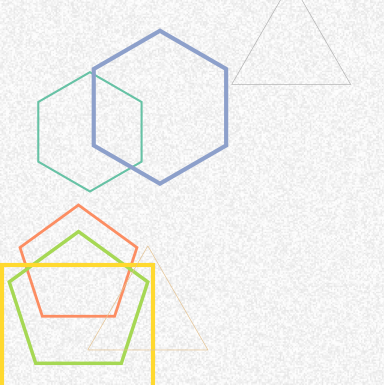[{"shape": "hexagon", "thickness": 1.5, "radius": 0.77, "center": [0.234, 0.658]}, {"shape": "pentagon", "thickness": 2, "radius": 0.8, "center": [0.204, 0.308]}, {"shape": "hexagon", "thickness": 3, "radius": 0.99, "center": [0.415, 0.722]}, {"shape": "pentagon", "thickness": 2.5, "radius": 0.95, "center": [0.204, 0.209]}, {"shape": "square", "thickness": 3, "radius": 0.98, "center": [0.201, 0.115]}, {"shape": "triangle", "thickness": 0.5, "radius": 0.9, "center": [0.384, 0.181]}, {"shape": "triangle", "thickness": 0.5, "radius": 0.89, "center": [0.756, 0.87]}]